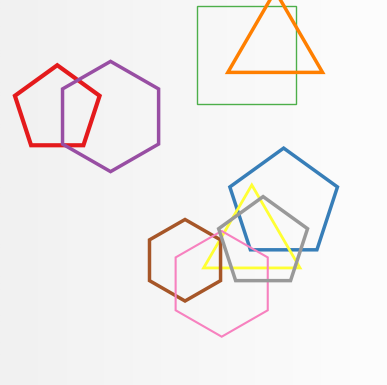[{"shape": "pentagon", "thickness": 3, "radius": 0.57, "center": [0.148, 0.716]}, {"shape": "pentagon", "thickness": 2.5, "radius": 0.73, "center": [0.732, 0.469]}, {"shape": "square", "thickness": 1, "radius": 0.64, "center": [0.637, 0.858]}, {"shape": "hexagon", "thickness": 2.5, "radius": 0.72, "center": [0.285, 0.697]}, {"shape": "triangle", "thickness": 2.5, "radius": 0.71, "center": [0.71, 0.883]}, {"shape": "triangle", "thickness": 2, "radius": 0.72, "center": [0.65, 0.376]}, {"shape": "hexagon", "thickness": 2.5, "radius": 0.53, "center": [0.477, 0.324]}, {"shape": "hexagon", "thickness": 1.5, "radius": 0.69, "center": [0.572, 0.263]}, {"shape": "pentagon", "thickness": 2.5, "radius": 0.6, "center": [0.679, 0.369]}]